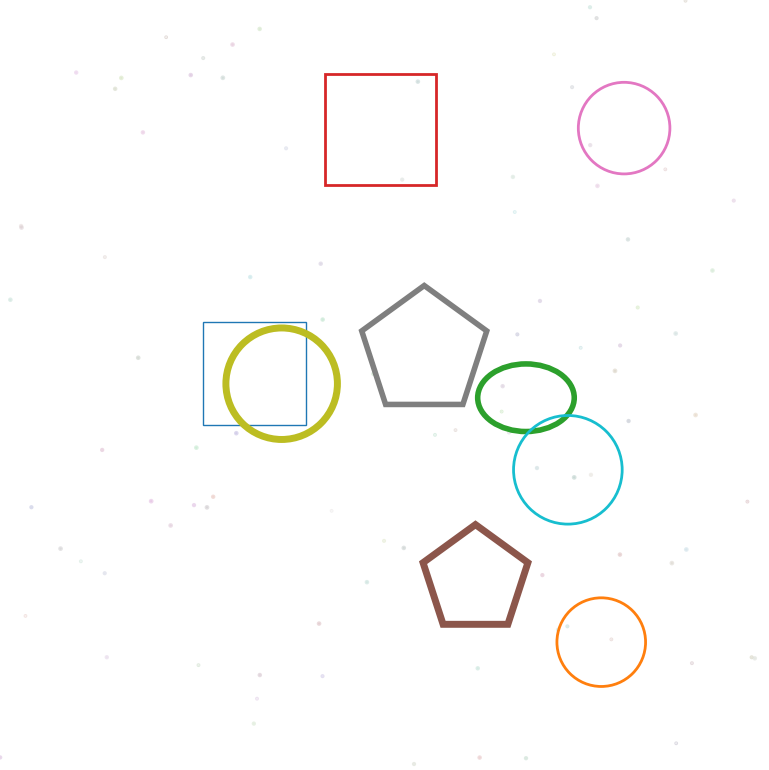[{"shape": "square", "thickness": 0.5, "radius": 0.33, "center": [0.33, 0.515]}, {"shape": "circle", "thickness": 1, "radius": 0.29, "center": [0.781, 0.166]}, {"shape": "oval", "thickness": 2, "radius": 0.31, "center": [0.683, 0.483]}, {"shape": "square", "thickness": 1, "radius": 0.36, "center": [0.494, 0.832]}, {"shape": "pentagon", "thickness": 2.5, "radius": 0.36, "center": [0.618, 0.247]}, {"shape": "circle", "thickness": 1, "radius": 0.3, "center": [0.811, 0.834]}, {"shape": "pentagon", "thickness": 2, "radius": 0.43, "center": [0.551, 0.544]}, {"shape": "circle", "thickness": 2.5, "radius": 0.36, "center": [0.366, 0.502]}, {"shape": "circle", "thickness": 1, "radius": 0.35, "center": [0.737, 0.39]}]